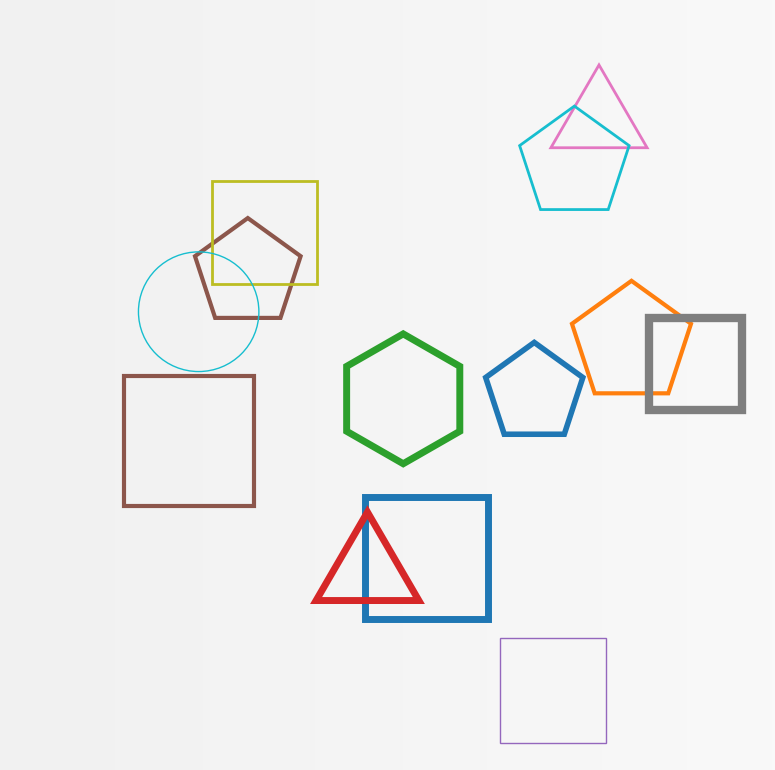[{"shape": "pentagon", "thickness": 2, "radius": 0.33, "center": [0.689, 0.489]}, {"shape": "square", "thickness": 2.5, "radius": 0.4, "center": [0.55, 0.275]}, {"shape": "pentagon", "thickness": 1.5, "radius": 0.4, "center": [0.815, 0.555]}, {"shape": "hexagon", "thickness": 2.5, "radius": 0.42, "center": [0.52, 0.482]}, {"shape": "triangle", "thickness": 2.5, "radius": 0.38, "center": [0.474, 0.258]}, {"shape": "square", "thickness": 0.5, "radius": 0.34, "center": [0.714, 0.103]}, {"shape": "square", "thickness": 1.5, "radius": 0.42, "center": [0.244, 0.427]}, {"shape": "pentagon", "thickness": 1.5, "radius": 0.36, "center": [0.32, 0.645]}, {"shape": "triangle", "thickness": 1, "radius": 0.36, "center": [0.773, 0.844]}, {"shape": "square", "thickness": 3, "radius": 0.3, "center": [0.897, 0.527]}, {"shape": "square", "thickness": 1, "radius": 0.34, "center": [0.341, 0.698]}, {"shape": "circle", "thickness": 0.5, "radius": 0.39, "center": [0.256, 0.595]}, {"shape": "pentagon", "thickness": 1, "radius": 0.37, "center": [0.741, 0.788]}]